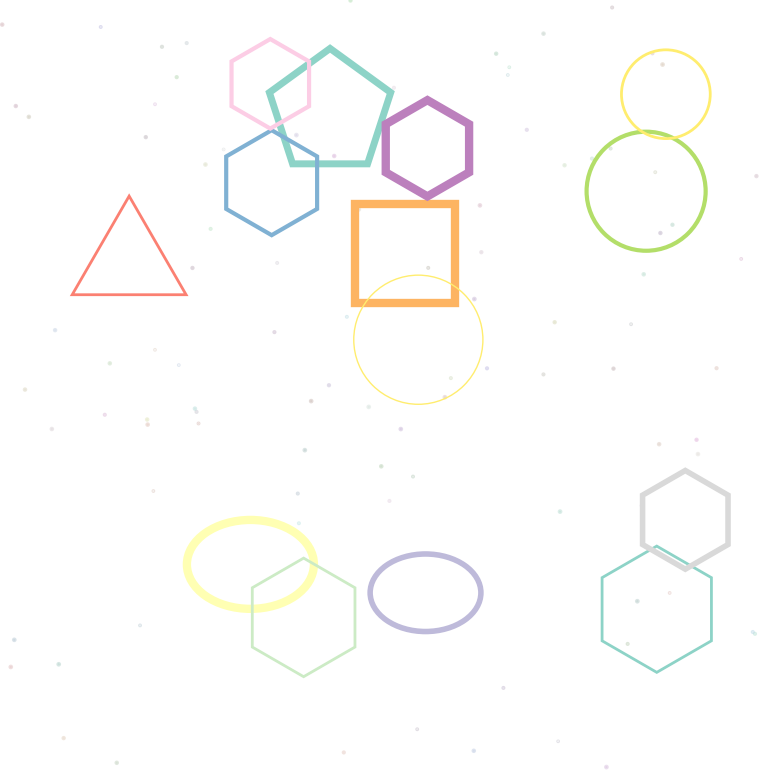[{"shape": "hexagon", "thickness": 1, "radius": 0.41, "center": [0.853, 0.209]}, {"shape": "pentagon", "thickness": 2.5, "radius": 0.41, "center": [0.429, 0.854]}, {"shape": "oval", "thickness": 3, "radius": 0.41, "center": [0.325, 0.267]}, {"shape": "oval", "thickness": 2, "radius": 0.36, "center": [0.553, 0.23]}, {"shape": "triangle", "thickness": 1, "radius": 0.43, "center": [0.168, 0.66]}, {"shape": "hexagon", "thickness": 1.5, "radius": 0.34, "center": [0.353, 0.763]}, {"shape": "square", "thickness": 3, "radius": 0.32, "center": [0.526, 0.671]}, {"shape": "circle", "thickness": 1.5, "radius": 0.39, "center": [0.839, 0.752]}, {"shape": "hexagon", "thickness": 1.5, "radius": 0.29, "center": [0.351, 0.891]}, {"shape": "hexagon", "thickness": 2, "radius": 0.32, "center": [0.89, 0.325]}, {"shape": "hexagon", "thickness": 3, "radius": 0.31, "center": [0.555, 0.807]}, {"shape": "hexagon", "thickness": 1, "radius": 0.38, "center": [0.394, 0.198]}, {"shape": "circle", "thickness": 1, "radius": 0.29, "center": [0.865, 0.878]}, {"shape": "circle", "thickness": 0.5, "radius": 0.42, "center": [0.543, 0.559]}]